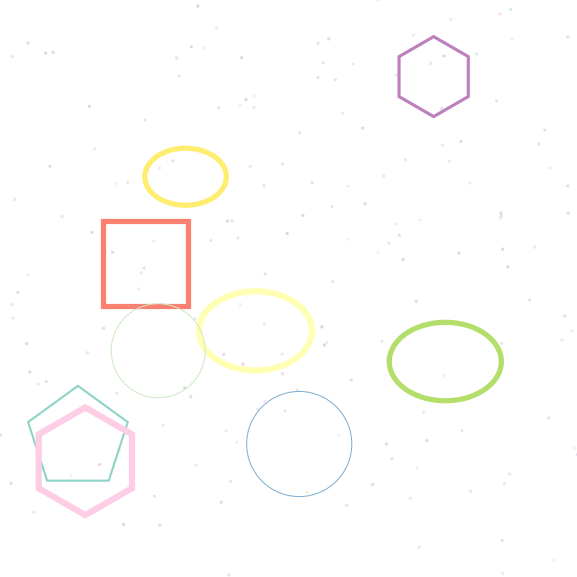[{"shape": "pentagon", "thickness": 1, "radius": 0.45, "center": [0.135, 0.24]}, {"shape": "oval", "thickness": 3, "radius": 0.49, "center": [0.442, 0.426]}, {"shape": "square", "thickness": 2.5, "radius": 0.37, "center": [0.252, 0.543]}, {"shape": "circle", "thickness": 0.5, "radius": 0.46, "center": [0.518, 0.23]}, {"shape": "oval", "thickness": 2.5, "radius": 0.49, "center": [0.771, 0.373]}, {"shape": "hexagon", "thickness": 3, "radius": 0.47, "center": [0.148, 0.2]}, {"shape": "hexagon", "thickness": 1.5, "radius": 0.35, "center": [0.751, 0.867]}, {"shape": "circle", "thickness": 0.5, "radius": 0.41, "center": [0.274, 0.392]}, {"shape": "oval", "thickness": 2.5, "radius": 0.35, "center": [0.321, 0.693]}]